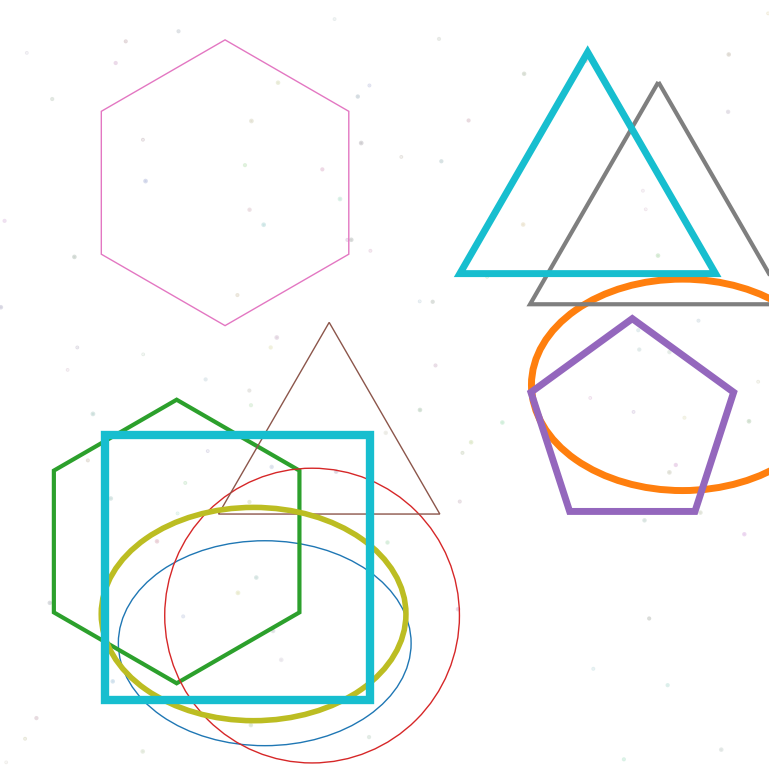[{"shape": "oval", "thickness": 0.5, "radius": 0.95, "center": [0.344, 0.165]}, {"shape": "oval", "thickness": 2.5, "radius": 0.98, "center": [0.886, 0.5]}, {"shape": "hexagon", "thickness": 1.5, "radius": 0.92, "center": [0.229, 0.297]}, {"shape": "circle", "thickness": 0.5, "radius": 0.96, "center": [0.405, 0.201]}, {"shape": "pentagon", "thickness": 2.5, "radius": 0.69, "center": [0.821, 0.448]}, {"shape": "triangle", "thickness": 0.5, "radius": 0.83, "center": [0.428, 0.415]}, {"shape": "hexagon", "thickness": 0.5, "radius": 0.93, "center": [0.292, 0.763]}, {"shape": "triangle", "thickness": 1.5, "radius": 0.96, "center": [0.855, 0.701]}, {"shape": "oval", "thickness": 2, "radius": 0.99, "center": [0.329, 0.203]}, {"shape": "triangle", "thickness": 2.5, "radius": 0.96, "center": [0.763, 0.741]}, {"shape": "square", "thickness": 3, "radius": 0.86, "center": [0.308, 0.263]}]